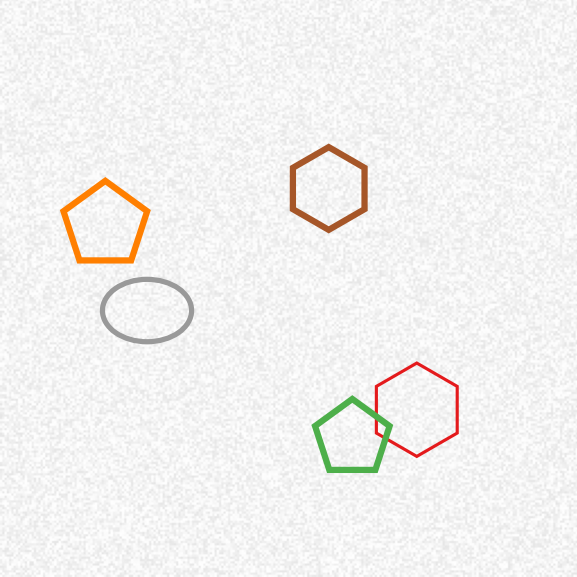[{"shape": "hexagon", "thickness": 1.5, "radius": 0.4, "center": [0.722, 0.29]}, {"shape": "pentagon", "thickness": 3, "radius": 0.34, "center": [0.61, 0.24]}, {"shape": "pentagon", "thickness": 3, "radius": 0.38, "center": [0.182, 0.61]}, {"shape": "hexagon", "thickness": 3, "radius": 0.36, "center": [0.569, 0.673]}, {"shape": "oval", "thickness": 2.5, "radius": 0.39, "center": [0.255, 0.461]}]